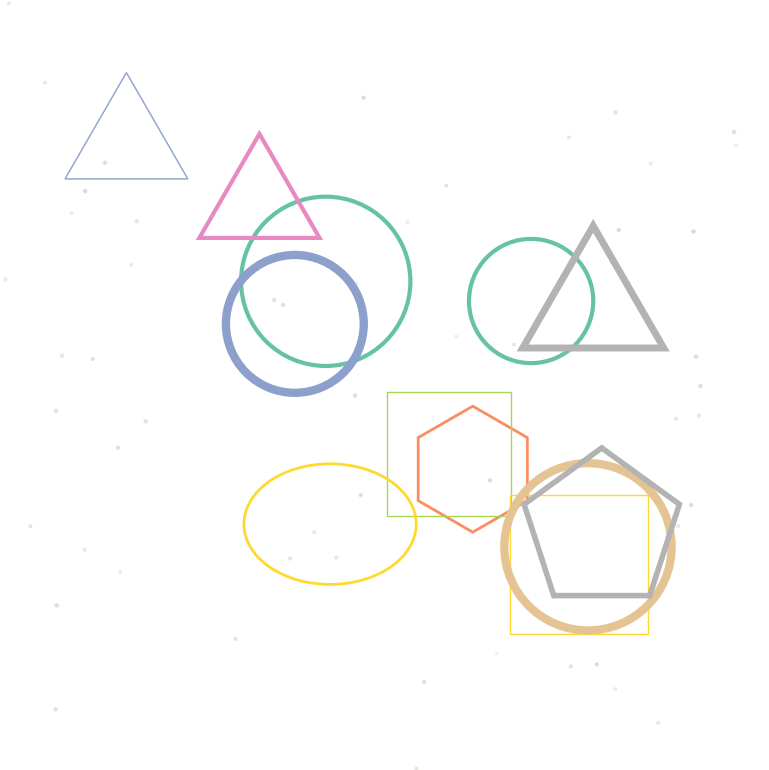[{"shape": "circle", "thickness": 1.5, "radius": 0.55, "center": [0.423, 0.635]}, {"shape": "circle", "thickness": 1.5, "radius": 0.4, "center": [0.69, 0.609]}, {"shape": "hexagon", "thickness": 1, "radius": 0.41, "center": [0.614, 0.391]}, {"shape": "triangle", "thickness": 0.5, "radius": 0.46, "center": [0.164, 0.814]}, {"shape": "circle", "thickness": 3, "radius": 0.45, "center": [0.383, 0.579]}, {"shape": "triangle", "thickness": 1.5, "radius": 0.45, "center": [0.337, 0.736]}, {"shape": "square", "thickness": 0.5, "radius": 0.4, "center": [0.583, 0.411]}, {"shape": "square", "thickness": 0.5, "radius": 0.45, "center": [0.752, 0.267]}, {"shape": "oval", "thickness": 1, "radius": 0.56, "center": [0.429, 0.319]}, {"shape": "circle", "thickness": 3, "radius": 0.54, "center": [0.764, 0.29]}, {"shape": "triangle", "thickness": 2.5, "radius": 0.53, "center": [0.77, 0.601]}, {"shape": "pentagon", "thickness": 2, "radius": 0.53, "center": [0.781, 0.312]}]